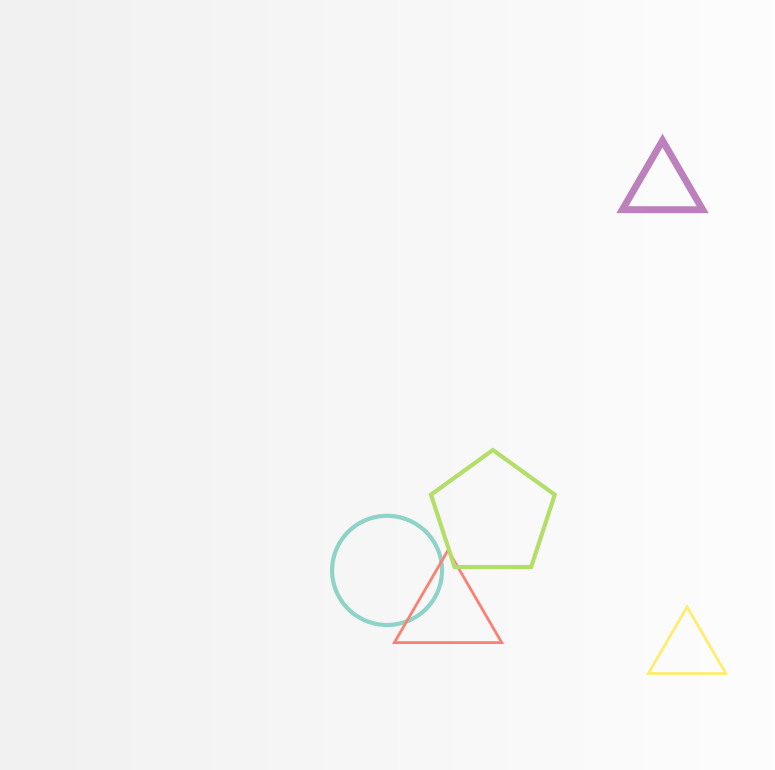[{"shape": "circle", "thickness": 1.5, "radius": 0.35, "center": [0.499, 0.259]}, {"shape": "triangle", "thickness": 1, "radius": 0.4, "center": [0.578, 0.205]}, {"shape": "pentagon", "thickness": 1.5, "radius": 0.42, "center": [0.636, 0.332]}, {"shape": "triangle", "thickness": 2.5, "radius": 0.3, "center": [0.855, 0.758]}, {"shape": "triangle", "thickness": 1, "radius": 0.29, "center": [0.887, 0.154]}]